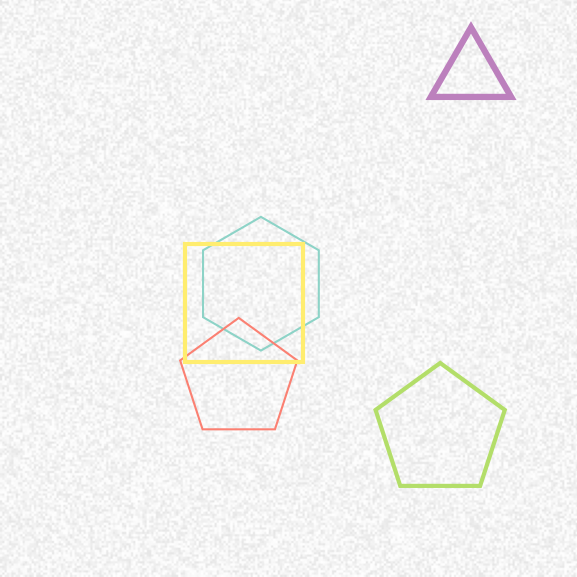[{"shape": "hexagon", "thickness": 1, "radius": 0.58, "center": [0.452, 0.508]}, {"shape": "pentagon", "thickness": 1, "radius": 0.53, "center": [0.413, 0.342]}, {"shape": "pentagon", "thickness": 2, "radius": 0.59, "center": [0.762, 0.253]}, {"shape": "triangle", "thickness": 3, "radius": 0.4, "center": [0.816, 0.871]}, {"shape": "square", "thickness": 2, "radius": 0.51, "center": [0.422, 0.474]}]